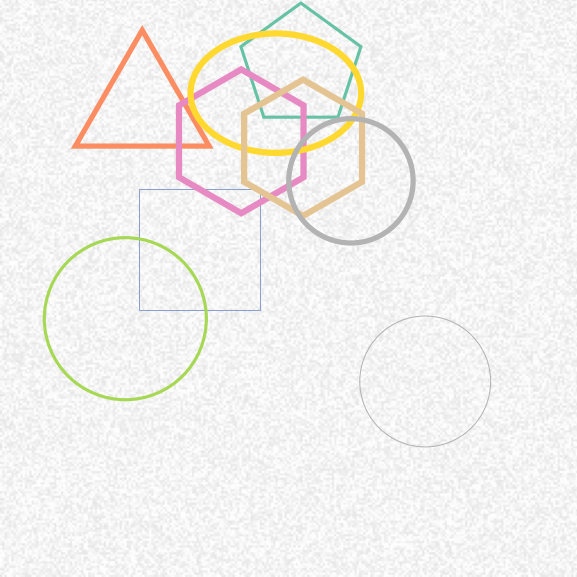[{"shape": "pentagon", "thickness": 1.5, "radius": 0.55, "center": [0.521, 0.885]}, {"shape": "triangle", "thickness": 2.5, "radius": 0.67, "center": [0.246, 0.813]}, {"shape": "square", "thickness": 0.5, "radius": 0.52, "center": [0.345, 0.568]}, {"shape": "hexagon", "thickness": 3, "radius": 0.62, "center": [0.418, 0.754]}, {"shape": "circle", "thickness": 1.5, "radius": 0.7, "center": [0.217, 0.447]}, {"shape": "oval", "thickness": 3, "radius": 0.74, "center": [0.478, 0.838]}, {"shape": "hexagon", "thickness": 3, "radius": 0.59, "center": [0.525, 0.743]}, {"shape": "circle", "thickness": 0.5, "radius": 0.57, "center": [0.736, 0.339]}, {"shape": "circle", "thickness": 2.5, "radius": 0.54, "center": [0.608, 0.686]}]